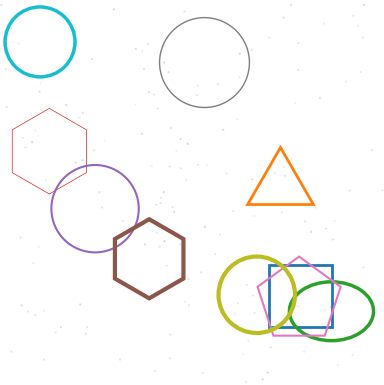[{"shape": "square", "thickness": 2, "radius": 0.41, "center": [0.781, 0.231]}, {"shape": "triangle", "thickness": 2, "radius": 0.49, "center": [0.729, 0.518]}, {"shape": "oval", "thickness": 2.5, "radius": 0.55, "center": [0.861, 0.192]}, {"shape": "hexagon", "thickness": 0.5, "radius": 0.56, "center": [0.128, 0.607]}, {"shape": "circle", "thickness": 1.5, "radius": 0.57, "center": [0.247, 0.458]}, {"shape": "hexagon", "thickness": 3, "radius": 0.51, "center": [0.387, 0.328]}, {"shape": "pentagon", "thickness": 1.5, "radius": 0.57, "center": [0.777, 0.22]}, {"shape": "circle", "thickness": 1, "radius": 0.58, "center": [0.531, 0.838]}, {"shape": "circle", "thickness": 3, "radius": 0.5, "center": [0.667, 0.234]}, {"shape": "circle", "thickness": 2.5, "radius": 0.45, "center": [0.104, 0.891]}]